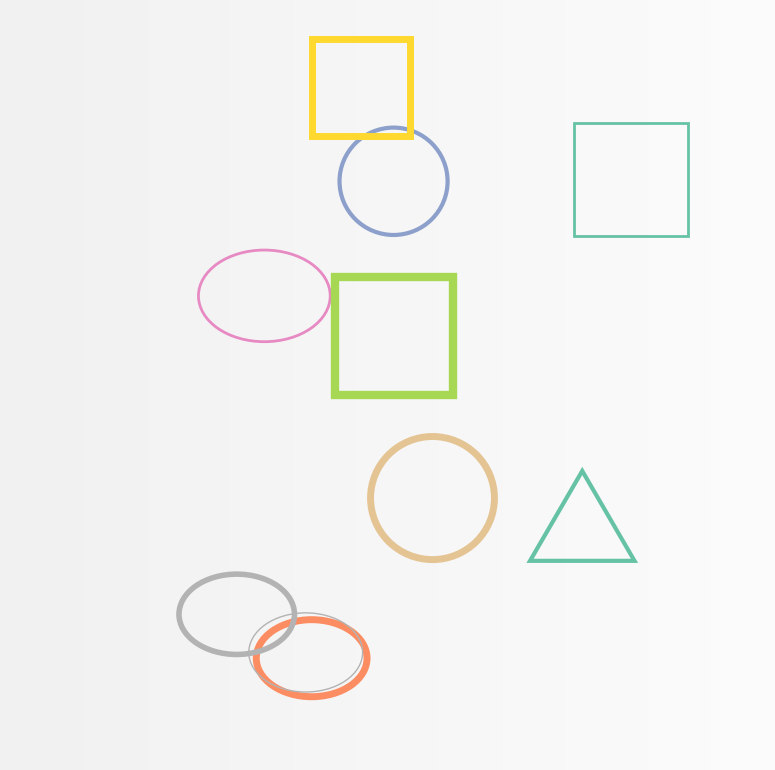[{"shape": "triangle", "thickness": 1.5, "radius": 0.39, "center": [0.751, 0.311]}, {"shape": "square", "thickness": 1, "radius": 0.37, "center": [0.814, 0.767]}, {"shape": "oval", "thickness": 2.5, "radius": 0.36, "center": [0.402, 0.145]}, {"shape": "circle", "thickness": 1.5, "radius": 0.35, "center": [0.508, 0.765]}, {"shape": "oval", "thickness": 1, "radius": 0.43, "center": [0.341, 0.616]}, {"shape": "square", "thickness": 3, "radius": 0.38, "center": [0.509, 0.564]}, {"shape": "square", "thickness": 2.5, "radius": 0.31, "center": [0.465, 0.887]}, {"shape": "circle", "thickness": 2.5, "radius": 0.4, "center": [0.558, 0.353]}, {"shape": "oval", "thickness": 0.5, "radius": 0.37, "center": [0.394, 0.153]}, {"shape": "oval", "thickness": 2, "radius": 0.37, "center": [0.305, 0.202]}]